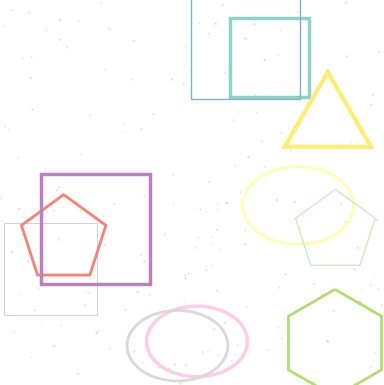[{"shape": "square", "thickness": 2.5, "radius": 0.52, "center": [0.701, 0.85]}, {"shape": "oval", "thickness": 2, "radius": 0.72, "center": [0.774, 0.466]}, {"shape": "square", "thickness": 0.5, "radius": 0.6, "center": [0.131, 0.301]}, {"shape": "pentagon", "thickness": 2, "radius": 0.58, "center": [0.165, 0.379]}, {"shape": "square", "thickness": 1, "radius": 0.71, "center": [0.637, 0.883]}, {"shape": "hexagon", "thickness": 2, "radius": 0.7, "center": [0.87, 0.109]}, {"shape": "oval", "thickness": 2.5, "radius": 0.66, "center": [0.512, 0.113]}, {"shape": "oval", "thickness": 2, "radius": 0.66, "center": [0.461, 0.102]}, {"shape": "square", "thickness": 2.5, "radius": 0.71, "center": [0.249, 0.405]}, {"shape": "pentagon", "thickness": 1, "radius": 0.55, "center": [0.871, 0.399]}, {"shape": "triangle", "thickness": 3, "radius": 0.65, "center": [0.852, 0.683]}]